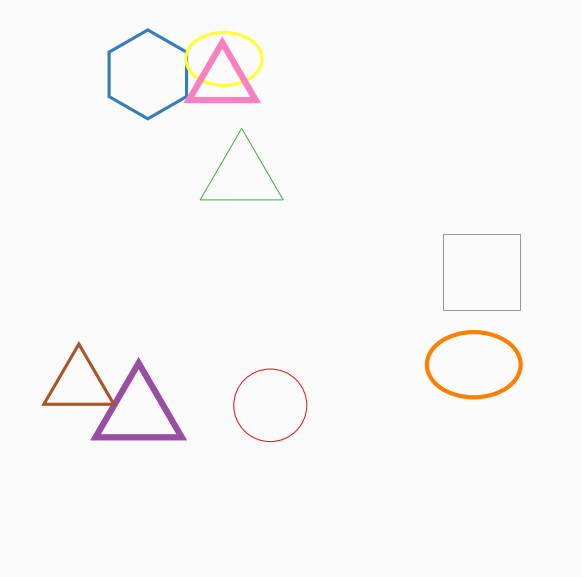[{"shape": "circle", "thickness": 0.5, "radius": 0.31, "center": [0.465, 0.297]}, {"shape": "hexagon", "thickness": 1.5, "radius": 0.38, "center": [0.254, 0.87]}, {"shape": "triangle", "thickness": 0.5, "radius": 0.41, "center": [0.416, 0.694]}, {"shape": "triangle", "thickness": 3, "radius": 0.43, "center": [0.239, 0.285]}, {"shape": "oval", "thickness": 2, "radius": 0.4, "center": [0.815, 0.368]}, {"shape": "oval", "thickness": 1.5, "radius": 0.33, "center": [0.385, 0.897]}, {"shape": "triangle", "thickness": 1.5, "radius": 0.35, "center": [0.136, 0.334]}, {"shape": "triangle", "thickness": 3, "radius": 0.33, "center": [0.382, 0.859]}, {"shape": "square", "thickness": 0.5, "radius": 0.33, "center": [0.828, 0.528]}]